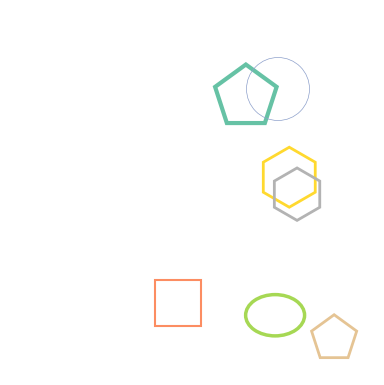[{"shape": "pentagon", "thickness": 3, "radius": 0.42, "center": [0.639, 0.748]}, {"shape": "square", "thickness": 1.5, "radius": 0.3, "center": [0.463, 0.214]}, {"shape": "circle", "thickness": 0.5, "radius": 0.41, "center": [0.722, 0.769]}, {"shape": "oval", "thickness": 2.5, "radius": 0.38, "center": [0.715, 0.181]}, {"shape": "hexagon", "thickness": 2, "radius": 0.39, "center": [0.751, 0.54]}, {"shape": "pentagon", "thickness": 2, "radius": 0.31, "center": [0.868, 0.121]}, {"shape": "hexagon", "thickness": 2, "radius": 0.34, "center": [0.772, 0.496]}]